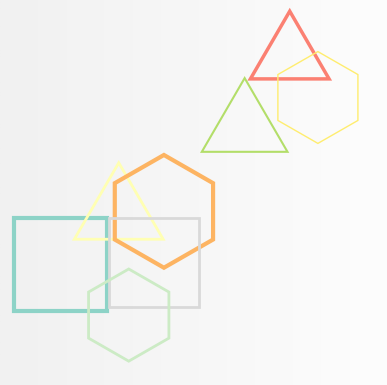[{"shape": "square", "thickness": 3, "radius": 0.6, "center": [0.156, 0.313]}, {"shape": "triangle", "thickness": 2, "radius": 0.66, "center": [0.306, 0.445]}, {"shape": "triangle", "thickness": 2.5, "radius": 0.59, "center": [0.748, 0.854]}, {"shape": "hexagon", "thickness": 3, "radius": 0.73, "center": [0.423, 0.451]}, {"shape": "triangle", "thickness": 1.5, "radius": 0.64, "center": [0.631, 0.669]}, {"shape": "square", "thickness": 2, "radius": 0.58, "center": [0.397, 0.318]}, {"shape": "hexagon", "thickness": 2, "radius": 0.6, "center": [0.332, 0.182]}, {"shape": "hexagon", "thickness": 1, "radius": 0.6, "center": [0.82, 0.747]}]